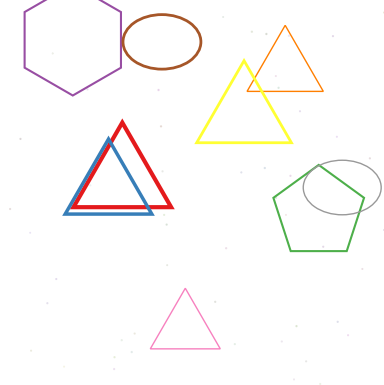[{"shape": "triangle", "thickness": 3, "radius": 0.73, "center": [0.318, 0.535]}, {"shape": "triangle", "thickness": 2.5, "radius": 0.65, "center": [0.282, 0.509]}, {"shape": "pentagon", "thickness": 1.5, "radius": 0.62, "center": [0.828, 0.448]}, {"shape": "hexagon", "thickness": 1.5, "radius": 0.72, "center": [0.189, 0.896]}, {"shape": "triangle", "thickness": 1, "radius": 0.57, "center": [0.741, 0.82]}, {"shape": "triangle", "thickness": 2, "radius": 0.71, "center": [0.634, 0.7]}, {"shape": "oval", "thickness": 2, "radius": 0.51, "center": [0.421, 0.891]}, {"shape": "triangle", "thickness": 1, "radius": 0.52, "center": [0.481, 0.146]}, {"shape": "oval", "thickness": 1, "radius": 0.51, "center": [0.889, 0.513]}]